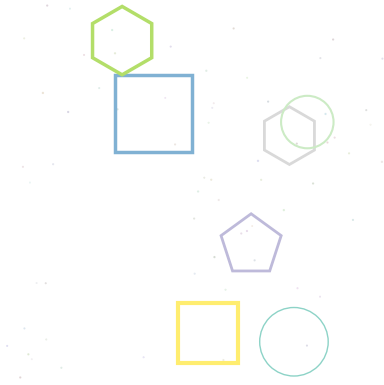[{"shape": "circle", "thickness": 1, "radius": 0.44, "center": [0.763, 0.112]}, {"shape": "pentagon", "thickness": 2, "radius": 0.41, "center": [0.652, 0.363]}, {"shape": "square", "thickness": 2.5, "radius": 0.5, "center": [0.398, 0.706]}, {"shape": "hexagon", "thickness": 2.5, "radius": 0.44, "center": [0.317, 0.894]}, {"shape": "hexagon", "thickness": 2, "radius": 0.38, "center": [0.752, 0.648]}, {"shape": "circle", "thickness": 1.5, "radius": 0.34, "center": [0.798, 0.683]}, {"shape": "square", "thickness": 3, "radius": 0.39, "center": [0.54, 0.135]}]